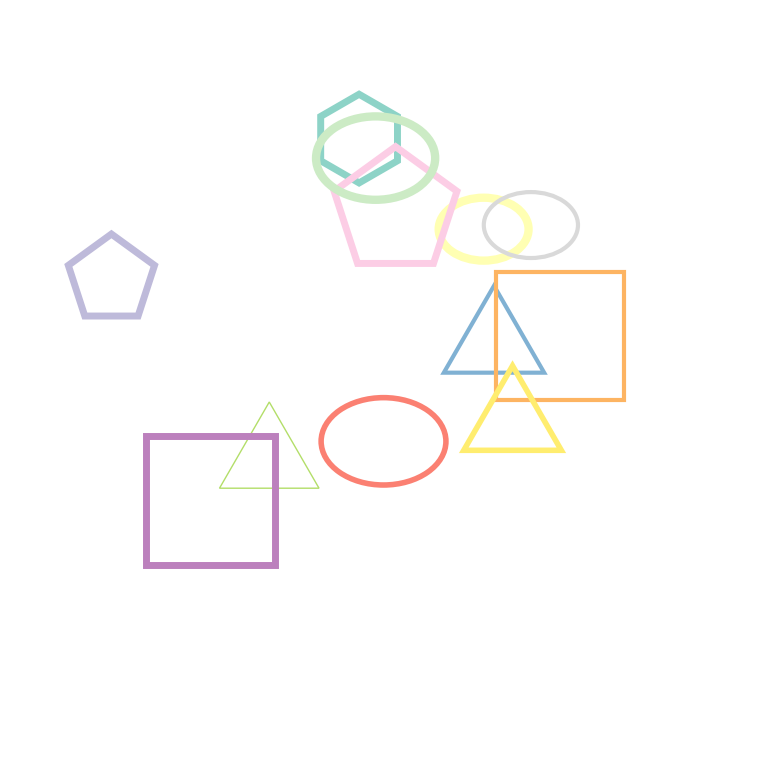[{"shape": "hexagon", "thickness": 2.5, "radius": 0.29, "center": [0.466, 0.82]}, {"shape": "oval", "thickness": 3, "radius": 0.29, "center": [0.628, 0.702]}, {"shape": "pentagon", "thickness": 2.5, "radius": 0.29, "center": [0.145, 0.637]}, {"shape": "oval", "thickness": 2, "radius": 0.41, "center": [0.498, 0.427]}, {"shape": "triangle", "thickness": 1.5, "radius": 0.38, "center": [0.642, 0.554]}, {"shape": "square", "thickness": 1.5, "radius": 0.42, "center": [0.727, 0.563]}, {"shape": "triangle", "thickness": 0.5, "radius": 0.37, "center": [0.35, 0.403]}, {"shape": "pentagon", "thickness": 2.5, "radius": 0.42, "center": [0.514, 0.726]}, {"shape": "oval", "thickness": 1.5, "radius": 0.31, "center": [0.689, 0.708]}, {"shape": "square", "thickness": 2.5, "radius": 0.42, "center": [0.274, 0.35]}, {"shape": "oval", "thickness": 3, "radius": 0.39, "center": [0.488, 0.795]}, {"shape": "triangle", "thickness": 2, "radius": 0.37, "center": [0.666, 0.452]}]